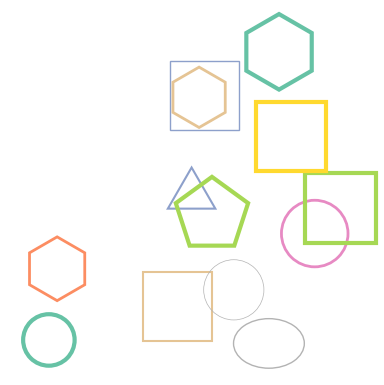[{"shape": "hexagon", "thickness": 3, "radius": 0.49, "center": [0.725, 0.865]}, {"shape": "circle", "thickness": 3, "radius": 0.33, "center": [0.127, 0.117]}, {"shape": "hexagon", "thickness": 2, "radius": 0.41, "center": [0.148, 0.302]}, {"shape": "triangle", "thickness": 1.5, "radius": 0.36, "center": [0.498, 0.494]}, {"shape": "square", "thickness": 1, "radius": 0.45, "center": [0.532, 0.751]}, {"shape": "circle", "thickness": 2, "radius": 0.43, "center": [0.817, 0.393]}, {"shape": "square", "thickness": 3, "radius": 0.46, "center": [0.884, 0.46]}, {"shape": "pentagon", "thickness": 3, "radius": 0.49, "center": [0.551, 0.442]}, {"shape": "square", "thickness": 3, "radius": 0.45, "center": [0.756, 0.646]}, {"shape": "hexagon", "thickness": 2, "radius": 0.39, "center": [0.517, 0.747]}, {"shape": "square", "thickness": 1.5, "radius": 0.45, "center": [0.462, 0.204]}, {"shape": "circle", "thickness": 0.5, "radius": 0.39, "center": [0.607, 0.247]}, {"shape": "oval", "thickness": 1, "radius": 0.46, "center": [0.699, 0.108]}]